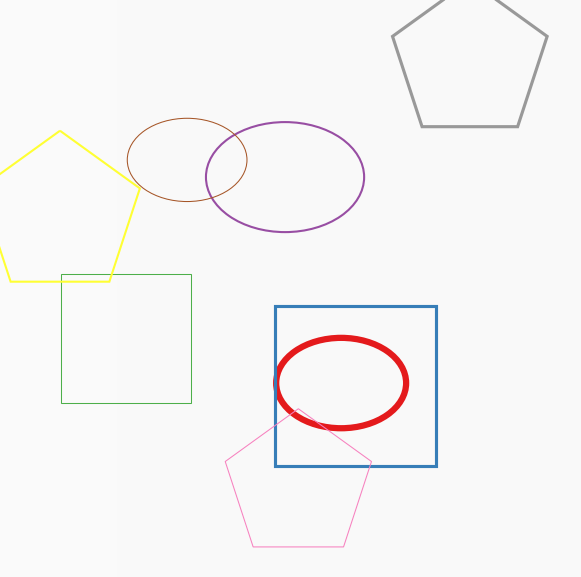[{"shape": "oval", "thickness": 3, "radius": 0.56, "center": [0.587, 0.336]}, {"shape": "square", "thickness": 1.5, "radius": 0.69, "center": [0.611, 0.331]}, {"shape": "square", "thickness": 0.5, "radius": 0.56, "center": [0.217, 0.412]}, {"shape": "oval", "thickness": 1, "radius": 0.68, "center": [0.49, 0.692]}, {"shape": "pentagon", "thickness": 1, "radius": 0.72, "center": [0.103, 0.628]}, {"shape": "oval", "thickness": 0.5, "radius": 0.51, "center": [0.322, 0.722]}, {"shape": "pentagon", "thickness": 0.5, "radius": 0.66, "center": [0.513, 0.159]}, {"shape": "pentagon", "thickness": 1.5, "radius": 0.7, "center": [0.808, 0.893]}]